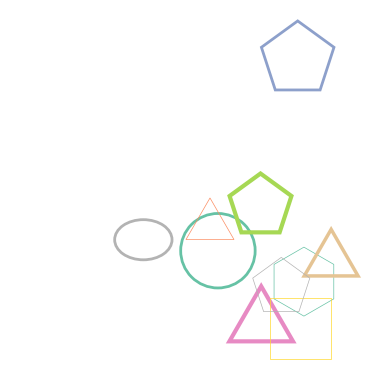[{"shape": "hexagon", "thickness": 0.5, "radius": 0.45, "center": [0.789, 0.268]}, {"shape": "circle", "thickness": 2, "radius": 0.48, "center": [0.566, 0.349]}, {"shape": "triangle", "thickness": 0.5, "radius": 0.36, "center": [0.545, 0.414]}, {"shape": "pentagon", "thickness": 2, "radius": 0.5, "center": [0.773, 0.847]}, {"shape": "triangle", "thickness": 3, "radius": 0.48, "center": [0.678, 0.161]}, {"shape": "pentagon", "thickness": 3, "radius": 0.42, "center": [0.677, 0.465]}, {"shape": "square", "thickness": 0.5, "radius": 0.4, "center": [0.78, 0.147]}, {"shape": "triangle", "thickness": 2.5, "radius": 0.4, "center": [0.86, 0.324]}, {"shape": "oval", "thickness": 2, "radius": 0.37, "center": [0.372, 0.377]}, {"shape": "pentagon", "thickness": 0.5, "radius": 0.39, "center": [0.731, 0.254]}]